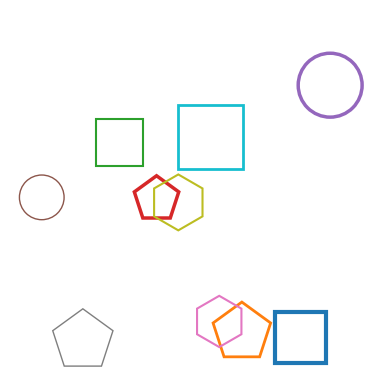[{"shape": "square", "thickness": 3, "radius": 0.33, "center": [0.781, 0.123]}, {"shape": "pentagon", "thickness": 2, "radius": 0.39, "center": [0.628, 0.137]}, {"shape": "square", "thickness": 1.5, "radius": 0.31, "center": [0.311, 0.631]}, {"shape": "pentagon", "thickness": 2.5, "radius": 0.3, "center": [0.407, 0.483]}, {"shape": "circle", "thickness": 2.5, "radius": 0.42, "center": [0.858, 0.779]}, {"shape": "circle", "thickness": 1, "radius": 0.29, "center": [0.108, 0.487]}, {"shape": "hexagon", "thickness": 1.5, "radius": 0.33, "center": [0.569, 0.165]}, {"shape": "pentagon", "thickness": 1, "radius": 0.41, "center": [0.215, 0.116]}, {"shape": "hexagon", "thickness": 1.5, "radius": 0.36, "center": [0.463, 0.474]}, {"shape": "square", "thickness": 2, "radius": 0.42, "center": [0.546, 0.644]}]